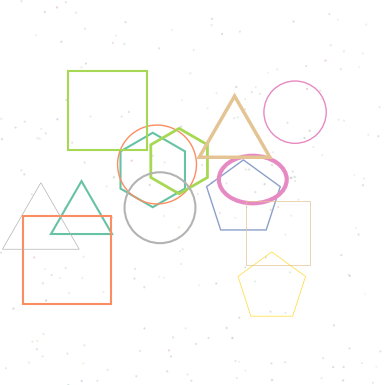[{"shape": "triangle", "thickness": 1.5, "radius": 0.46, "center": [0.212, 0.438]}, {"shape": "hexagon", "thickness": 1.5, "radius": 0.48, "center": [0.397, 0.559]}, {"shape": "square", "thickness": 1.5, "radius": 0.57, "center": [0.173, 0.325]}, {"shape": "circle", "thickness": 1, "radius": 0.51, "center": [0.408, 0.573]}, {"shape": "pentagon", "thickness": 1, "radius": 0.5, "center": [0.632, 0.484]}, {"shape": "oval", "thickness": 3, "radius": 0.44, "center": [0.657, 0.534]}, {"shape": "circle", "thickness": 1, "radius": 0.4, "center": [0.766, 0.709]}, {"shape": "hexagon", "thickness": 2, "radius": 0.42, "center": [0.465, 0.582]}, {"shape": "square", "thickness": 1.5, "radius": 0.51, "center": [0.279, 0.714]}, {"shape": "pentagon", "thickness": 0.5, "radius": 0.46, "center": [0.706, 0.253]}, {"shape": "square", "thickness": 0.5, "radius": 0.42, "center": [0.722, 0.394]}, {"shape": "triangle", "thickness": 2.5, "radius": 0.53, "center": [0.609, 0.644]}, {"shape": "triangle", "thickness": 0.5, "radius": 0.58, "center": [0.106, 0.41]}, {"shape": "circle", "thickness": 1.5, "radius": 0.46, "center": [0.416, 0.46]}]